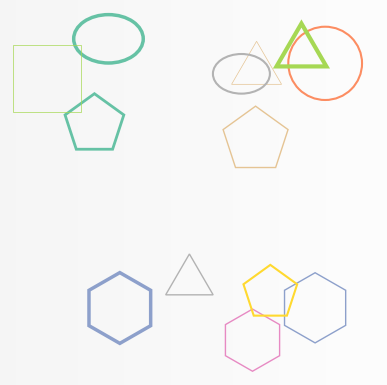[{"shape": "oval", "thickness": 2.5, "radius": 0.45, "center": [0.28, 0.899]}, {"shape": "pentagon", "thickness": 2, "radius": 0.4, "center": [0.244, 0.677]}, {"shape": "circle", "thickness": 1.5, "radius": 0.48, "center": [0.839, 0.835]}, {"shape": "hexagon", "thickness": 2.5, "radius": 0.46, "center": [0.309, 0.2]}, {"shape": "hexagon", "thickness": 1, "radius": 0.46, "center": [0.813, 0.2]}, {"shape": "hexagon", "thickness": 1, "radius": 0.4, "center": [0.652, 0.116]}, {"shape": "square", "thickness": 0.5, "radius": 0.44, "center": [0.121, 0.796]}, {"shape": "triangle", "thickness": 3, "radius": 0.37, "center": [0.778, 0.865]}, {"shape": "pentagon", "thickness": 1.5, "radius": 0.36, "center": [0.698, 0.239]}, {"shape": "pentagon", "thickness": 1, "radius": 0.44, "center": [0.66, 0.636]}, {"shape": "triangle", "thickness": 0.5, "radius": 0.37, "center": [0.662, 0.818]}, {"shape": "oval", "thickness": 1.5, "radius": 0.37, "center": [0.623, 0.808]}, {"shape": "triangle", "thickness": 1, "radius": 0.35, "center": [0.489, 0.27]}]